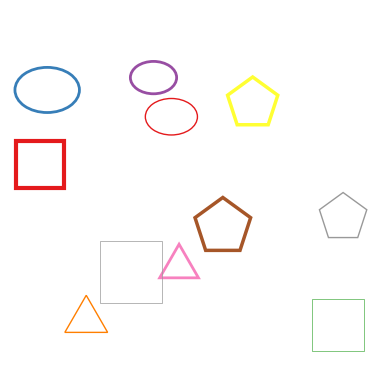[{"shape": "square", "thickness": 3, "radius": 0.31, "center": [0.104, 0.572]}, {"shape": "oval", "thickness": 1, "radius": 0.34, "center": [0.445, 0.697]}, {"shape": "oval", "thickness": 2, "radius": 0.42, "center": [0.123, 0.766]}, {"shape": "square", "thickness": 0.5, "radius": 0.34, "center": [0.879, 0.155]}, {"shape": "oval", "thickness": 2, "radius": 0.3, "center": [0.399, 0.798]}, {"shape": "triangle", "thickness": 1, "radius": 0.32, "center": [0.224, 0.169]}, {"shape": "pentagon", "thickness": 2.5, "radius": 0.34, "center": [0.656, 0.731]}, {"shape": "pentagon", "thickness": 2.5, "radius": 0.38, "center": [0.579, 0.411]}, {"shape": "triangle", "thickness": 2, "radius": 0.29, "center": [0.465, 0.307]}, {"shape": "square", "thickness": 0.5, "radius": 0.4, "center": [0.341, 0.294]}, {"shape": "pentagon", "thickness": 1, "radius": 0.32, "center": [0.891, 0.435]}]